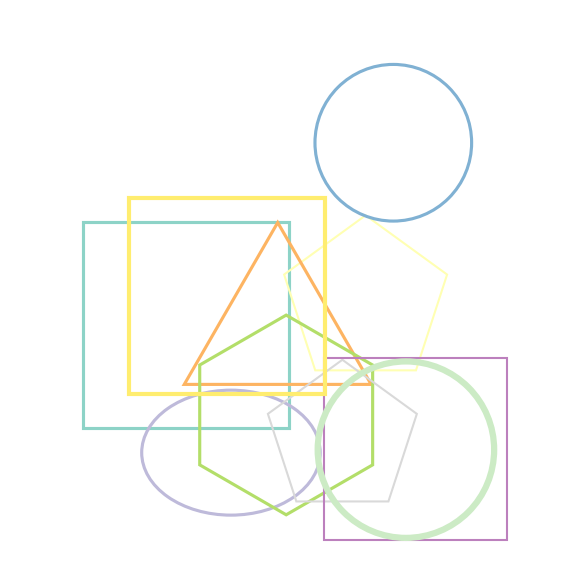[{"shape": "square", "thickness": 1.5, "radius": 0.89, "center": [0.322, 0.437]}, {"shape": "pentagon", "thickness": 1, "radius": 0.74, "center": [0.633, 0.478]}, {"shape": "oval", "thickness": 1.5, "radius": 0.77, "center": [0.4, 0.215]}, {"shape": "circle", "thickness": 1.5, "radius": 0.68, "center": [0.681, 0.752]}, {"shape": "triangle", "thickness": 1.5, "radius": 0.93, "center": [0.481, 0.427]}, {"shape": "hexagon", "thickness": 1.5, "radius": 0.86, "center": [0.496, 0.281]}, {"shape": "pentagon", "thickness": 1, "radius": 0.68, "center": [0.593, 0.241]}, {"shape": "square", "thickness": 1, "radius": 0.79, "center": [0.719, 0.222]}, {"shape": "circle", "thickness": 3, "radius": 0.76, "center": [0.703, 0.22]}, {"shape": "square", "thickness": 2, "radius": 0.85, "center": [0.393, 0.486]}]